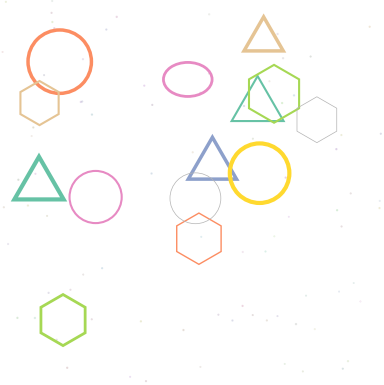[{"shape": "triangle", "thickness": 3, "radius": 0.37, "center": [0.101, 0.519]}, {"shape": "triangle", "thickness": 1.5, "radius": 0.39, "center": [0.669, 0.725]}, {"shape": "circle", "thickness": 2.5, "radius": 0.41, "center": [0.155, 0.84]}, {"shape": "hexagon", "thickness": 1, "radius": 0.33, "center": [0.517, 0.38]}, {"shape": "triangle", "thickness": 2.5, "radius": 0.36, "center": [0.552, 0.571]}, {"shape": "oval", "thickness": 2, "radius": 0.32, "center": [0.488, 0.794]}, {"shape": "circle", "thickness": 1.5, "radius": 0.34, "center": [0.248, 0.488]}, {"shape": "hexagon", "thickness": 1.5, "radius": 0.38, "center": [0.712, 0.756]}, {"shape": "hexagon", "thickness": 2, "radius": 0.33, "center": [0.164, 0.169]}, {"shape": "circle", "thickness": 3, "radius": 0.39, "center": [0.674, 0.55]}, {"shape": "triangle", "thickness": 2.5, "radius": 0.29, "center": [0.685, 0.897]}, {"shape": "hexagon", "thickness": 1.5, "radius": 0.29, "center": [0.103, 0.732]}, {"shape": "hexagon", "thickness": 0.5, "radius": 0.3, "center": [0.823, 0.689]}, {"shape": "circle", "thickness": 0.5, "radius": 0.33, "center": [0.508, 0.485]}]